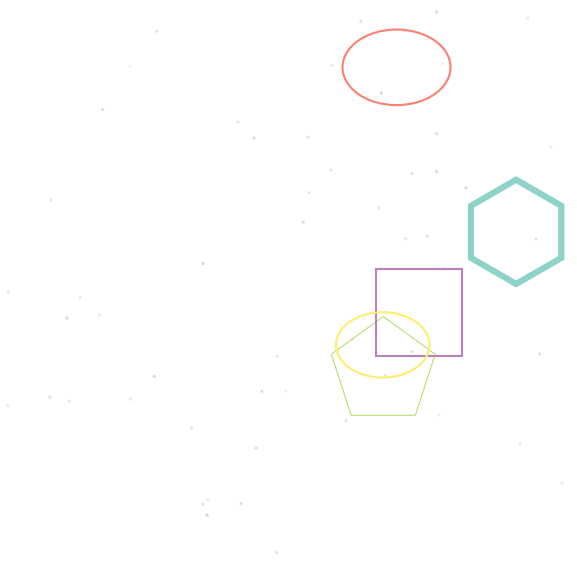[{"shape": "hexagon", "thickness": 3, "radius": 0.45, "center": [0.894, 0.598]}, {"shape": "oval", "thickness": 1, "radius": 0.47, "center": [0.687, 0.883]}, {"shape": "pentagon", "thickness": 0.5, "radius": 0.47, "center": [0.664, 0.357]}, {"shape": "square", "thickness": 1, "radius": 0.37, "center": [0.726, 0.458]}, {"shape": "oval", "thickness": 1, "radius": 0.4, "center": [0.663, 0.402]}]